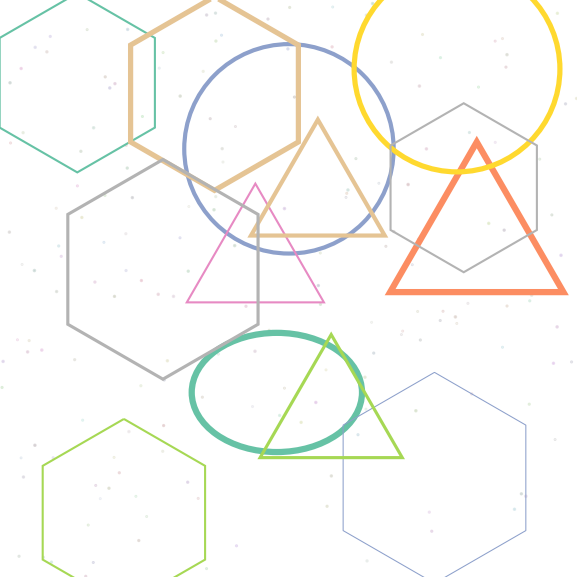[{"shape": "hexagon", "thickness": 1, "radius": 0.78, "center": [0.134, 0.856]}, {"shape": "oval", "thickness": 3, "radius": 0.74, "center": [0.479, 0.32]}, {"shape": "triangle", "thickness": 3, "radius": 0.87, "center": [0.826, 0.58]}, {"shape": "hexagon", "thickness": 0.5, "radius": 0.91, "center": [0.752, 0.172]}, {"shape": "circle", "thickness": 2, "radius": 0.91, "center": [0.5, 0.741]}, {"shape": "triangle", "thickness": 1, "radius": 0.69, "center": [0.442, 0.544]}, {"shape": "hexagon", "thickness": 1, "radius": 0.81, "center": [0.215, 0.111]}, {"shape": "triangle", "thickness": 1.5, "radius": 0.71, "center": [0.573, 0.278]}, {"shape": "circle", "thickness": 2.5, "radius": 0.89, "center": [0.791, 0.88]}, {"shape": "triangle", "thickness": 2, "radius": 0.67, "center": [0.55, 0.658]}, {"shape": "hexagon", "thickness": 2.5, "radius": 0.84, "center": [0.371, 0.837]}, {"shape": "hexagon", "thickness": 1, "radius": 0.73, "center": [0.803, 0.674]}, {"shape": "hexagon", "thickness": 1.5, "radius": 0.95, "center": [0.282, 0.533]}]